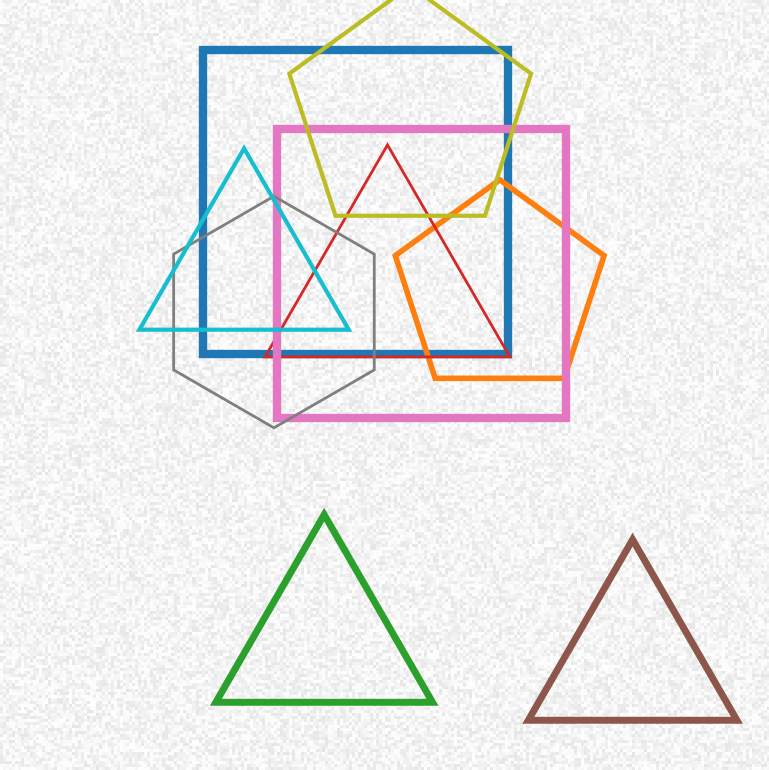[{"shape": "square", "thickness": 3, "radius": 0.99, "center": [0.462, 0.738]}, {"shape": "pentagon", "thickness": 2, "radius": 0.71, "center": [0.649, 0.624]}, {"shape": "triangle", "thickness": 2.5, "radius": 0.81, "center": [0.421, 0.169]}, {"shape": "triangle", "thickness": 1, "radius": 0.92, "center": [0.503, 0.628]}, {"shape": "triangle", "thickness": 2.5, "radius": 0.78, "center": [0.822, 0.143]}, {"shape": "square", "thickness": 3, "radius": 0.94, "center": [0.548, 0.644]}, {"shape": "hexagon", "thickness": 1, "radius": 0.75, "center": [0.356, 0.595]}, {"shape": "pentagon", "thickness": 1.5, "radius": 0.83, "center": [0.533, 0.853]}, {"shape": "triangle", "thickness": 1.5, "radius": 0.78, "center": [0.317, 0.65]}]